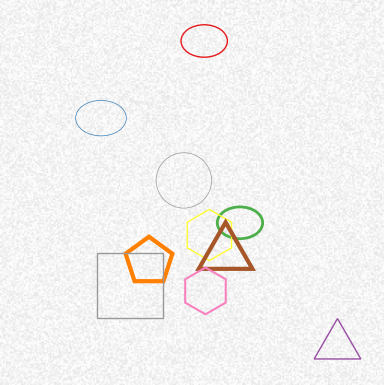[{"shape": "oval", "thickness": 1, "radius": 0.3, "center": [0.53, 0.894]}, {"shape": "oval", "thickness": 0.5, "radius": 0.33, "center": [0.262, 0.693]}, {"shape": "oval", "thickness": 2, "radius": 0.29, "center": [0.623, 0.421]}, {"shape": "triangle", "thickness": 1, "radius": 0.35, "center": [0.877, 0.103]}, {"shape": "pentagon", "thickness": 3, "radius": 0.32, "center": [0.387, 0.321]}, {"shape": "hexagon", "thickness": 1, "radius": 0.33, "center": [0.544, 0.39]}, {"shape": "triangle", "thickness": 3, "radius": 0.4, "center": [0.586, 0.342]}, {"shape": "hexagon", "thickness": 1.5, "radius": 0.3, "center": [0.534, 0.244]}, {"shape": "square", "thickness": 1, "radius": 0.42, "center": [0.337, 0.259]}, {"shape": "circle", "thickness": 0.5, "radius": 0.36, "center": [0.478, 0.531]}]